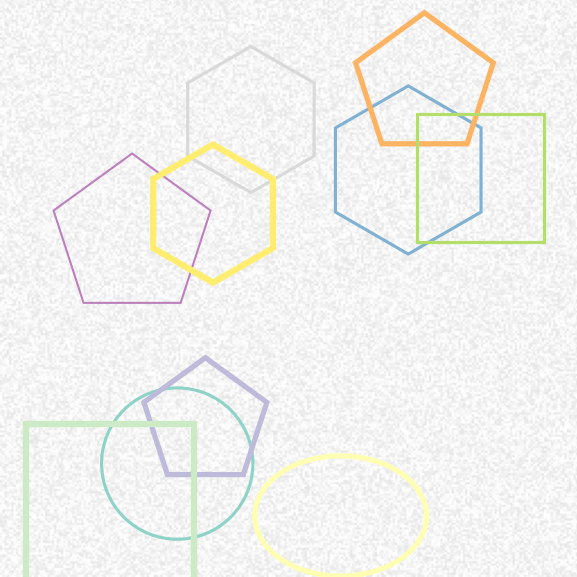[{"shape": "circle", "thickness": 1.5, "radius": 0.66, "center": [0.307, 0.196]}, {"shape": "oval", "thickness": 2.5, "radius": 0.74, "center": [0.59, 0.106]}, {"shape": "pentagon", "thickness": 2.5, "radius": 0.56, "center": [0.356, 0.268]}, {"shape": "hexagon", "thickness": 1.5, "radius": 0.73, "center": [0.707, 0.705]}, {"shape": "pentagon", "thickness": 2.5, "radius": 0.63, "center": [0.735, 0.852]}, {"shape": "square", "thickness": 1.5, "radius": 0.55, "center": [0.831, 0.691]}, {"shape": "hexagon", "thickness": 1.5, "radius": 0.63, "center": [0.435, 0.792]}, {"shape": "pentagon", "thickness": 1, "radius": 0.71, "center": [0.229, 0.59]}, {"shape": "square", "thickness": 3, "radius": 0.73, "center": [0.191, 0.12]}, {"shape": "hexagon", "thickness": 3, "radius": 0.6, "center": [0.369, 0.629]}]